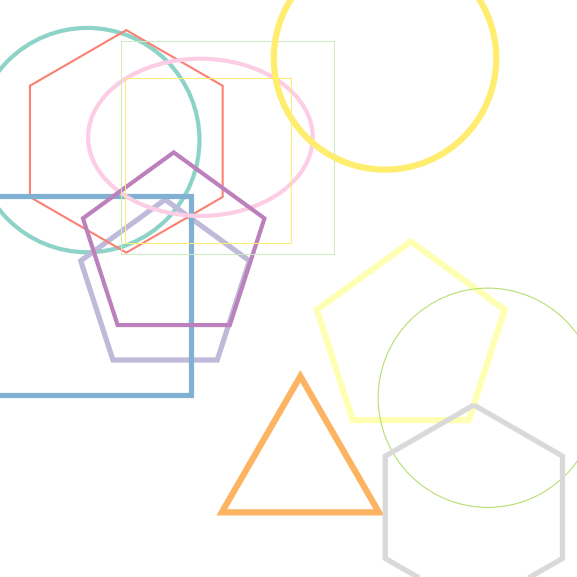[{"shape": "circle", "thickness": 2, "radius": 0.97, "center": [0.151, 0.757]}, {"shape": "pentagon", "thickness": 3, "radius": 0.85, "center": [0.711, 0.41]}, {"shape": "pentagon", "thickness": 2.5, "radius": 0.77, "center": [0.286, 0.5]}, {"shape": "hexagon", "thickness": 1, "radius": 0.96, "center": [0.219, 0.754]}, {"shape": "square", "thickness": 2.5, "radius": 0.86, "center": [0.159, 0.488]}, {"shape": "triangle", "thickness": 3, "radius": 0.79, "center": [0.52, 0.191]}, {"shape": "circle", "thickness": 0.5, "radius": 0.95, "center": [0.845, 0.31]}, {"shape": "oval", "thickness": 2, "radius": 0.97, "center": [0.347, 0.761]}, {"shape": "hexagon", "thickness": 2.5, "radius": 0.89, "center": [0.821, 0.121]}, {"shape": "pentagon", "thickness": 2, "radius": 0.83, "center": [0.301, 0.57]}, {"shape": "square", "thickness": 0.5, "radius": 0.92, "center": [0.394, 0.743]}, {"shape": "square", "thickness": 0.5, "radius": 0.72, "center": [0.36, 0.721]}, {"shape": "circle", "thickness": 3, "radius": 0.96, "center": [0.667, 0.898]}]